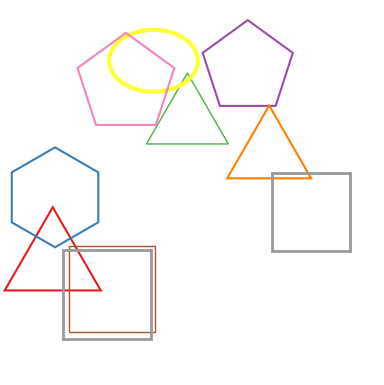[{"shape": "triangle", "thickness": 1.5, "radius": 0.72, "center": [0.137, 0.318]}, {"shape": "hexagon", "thickness": 1.5, "radius": 0.65, "center": [0.143, 0.487]}, {"shape": "triangle", "thickness": 1, "radius": 0.61, "center": [0.487, 0.687]}, {"shape": "pentagon", "thickness": 1.5, "radius": 0.62, "center": [0.644, 0.825]}, {"shape": "triangle", "thickness": 1.5, "radius": 0.63, "center": [0.699, 0.6]}, {"shape": "oval", "thickness": 3, "radius": 0.57, "center": [0.399, 0.842]}, {"shape": "square", "thickness": 1, "radius": 0.56, "center": [0.291, 0.249]}, {"shape": "pentagon", "thickness": 1.5, "radius": 0.66, "center": [0.327, 0.782]}, {"shape": "square", "thickness": 2, "radius": 0.51, "center": [0.808, 0.448]}, {"shape": "square", "thickness": 2, "radius": 0.58, "center": [0.278, 0.235]}]